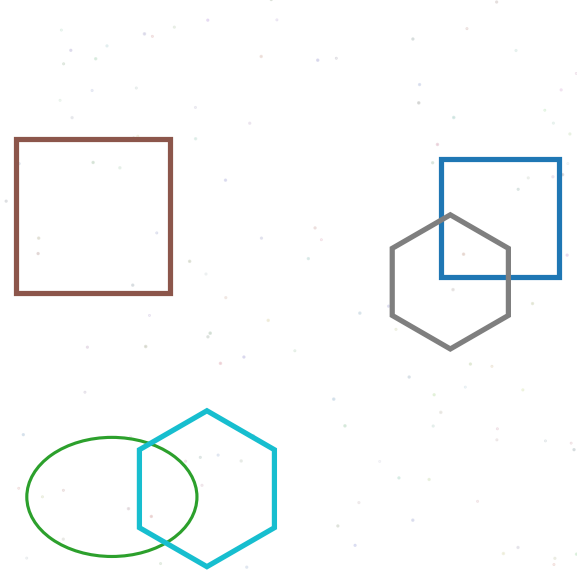[{"shape": "square", "thickness": 2.5, "radius": 0.51, "center": [0.865, 0.621]}, {"shape": "oval", "thickness": 1.5, "radius": 0.74, "center": [0.194, 0.139]}, {"shape": "square", "thickness": 2.5, "radius": 0.67, "center": [0.161, 0.625]}, {"shape": "hexagon", "thickness": 2.5, "radius": 0.58, "center": [0.78, 0.511]}, {"shape": "hexagon", "thickness": 2.5, "radius": 0.67, "center": [0.358, 0.153]}]